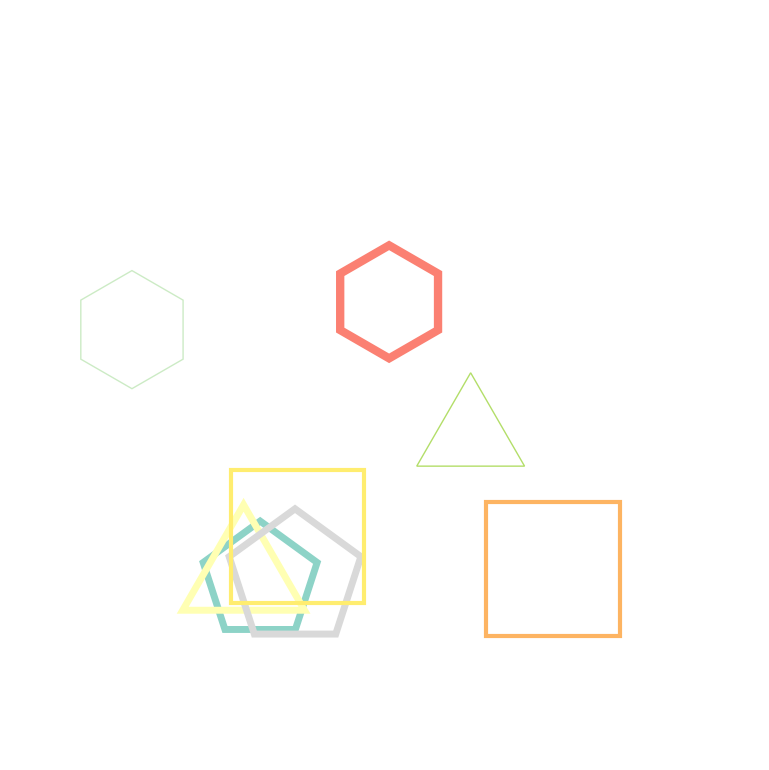[{"shape": "pentagon", "thickness": 2.5, "radius": 0.39, "center": [0.338, 0.245]}, {"shape": "triangle", "thickness": 2.5, "radius": 0.46, "center": [0.316, 0.253]}, {"shape": "hexagon", "thickness": 3, "radius": 0.37, "center": [0.505, 0.608]}, {"shape": "square", "thickness": 1.5, "radius": 0.43, "center": [0.719, 0.261]}, {"shape": "triangle", "thickness": 0.5, "radius": 0.4, "center": [0.611, 0.435]}, {"shape": "pentagon", "thickness": 2.5, "radius": 0.45, "center": [0.383, 0.249]}, {"shape": "hexagon", "thickness": 0.5, "radius": 0.38, "center": [0.171, 0.572]}, {"shape": "square", "thickness": 1.5, "radius": 0.43, "center": [0.387, 0.303]}]